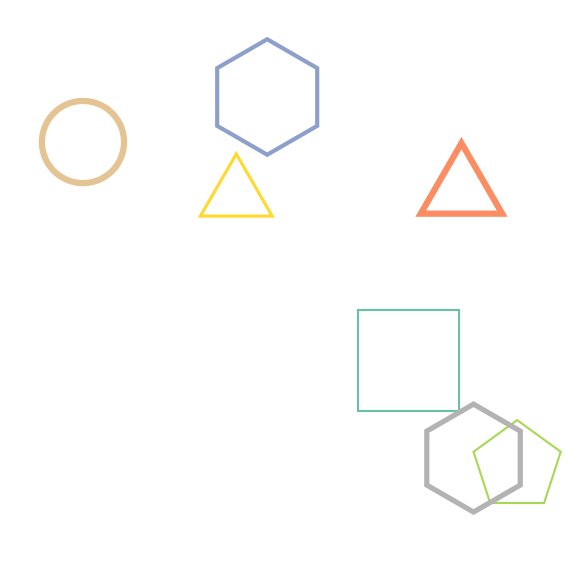[{"shape": "square", "thickness": 1, "radius": 0.44, "center": [0.707, 0.375]}, {"shape": "triangle", "thickness": 3, "radius": 0.41, "center": [0.799, 0.67]}, {"shape": "hexagon", "thickness": 2, "radius": 0.5, "center": [0.463, 0.831]}, {"shape": "pentagon", "thickness": 1, "radius": 0.4, "center": [0.895, 0.192]}, {"shape": "triangle", "thickness": 1.5, "radius": 0.36, "center": [0.409, 0.661]}, {"shape": "circle", "thickness": 3, "radius": 0.36, "center": [0.144, 0.753]}, {"shape": "hexagon", "thickness": 2.5, "radius": 0.47, "center": [0.82, 0.206]}]